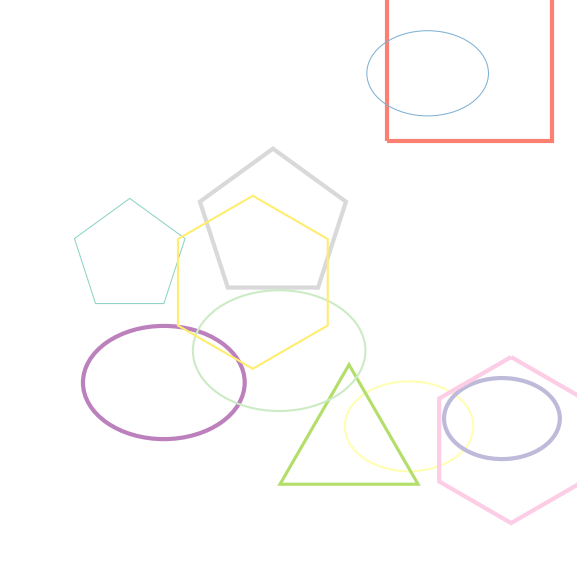[{"shape": "pentagon", "thickness": 0.5, "radius": 0.5, "center": [0.225, 0.555]}, {"shape": "oval", "thickness": 1, "radius": 0.56, "center": [0.708, 0.261]}, {"shape": "oval", "thickness": 2, "radius": 0.5, "center": [0.869, 0.274]}, {"shape": "square", "thickness": 2, "radius": 0.71, "center": [0.813, 0.898]}, {"shape": "oval", "thickness": 0.5, "radius": 0.53, "center": [0.741, 0.872]}, {"shape": "triangle", "thickness": 1.5, "radius": 0.69, "center": [0.604, 0.23]}, {"shape": "hexagon", "thickness": 2, "radius": 0.72, "center": [0.885, 0.237]}, {"shape": "pentagon", "thickness": 2, "radius": 0.66, "center": [0.473, 0.609]}, {"shape": "oval", "thickness": 2, "radius": 0.7, "center": [0.284, 0.337]}, {"shape": "oval", "thickness": 1, "radius": 0.75, "center": [0.483, 0.392]}, {"shape": "hexagon", "thickness": 1, "radius": 0.75, "center": [0.438, 0.51]}]